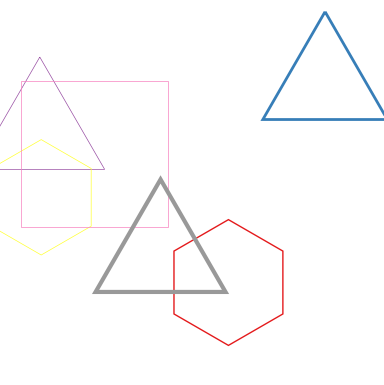[{"shape": "hexagon", "thickness": 1, "radius": 0.82, "center": [0.593, 0.266]}, {"shape": "triangle", "thickness": 2, "radius": 0.93, "center": [0.844, 0.783]}, {"shape": "triangle", "thickness": 0.5, "radius": 0.97, "center": [0.103, 0.657]}, {"shape": "hexagon", "thickness": 0.5, "radius": 0.75, "center": [0.107, 0.488]}, {"shape": "square", "thickness": 0.5, "radius": 0.95, "center": [0.246, 0.6]}, {"shape": "triangle", "thickness": 3, "radius": 0.97, "center": [0.417, 0.339]}]